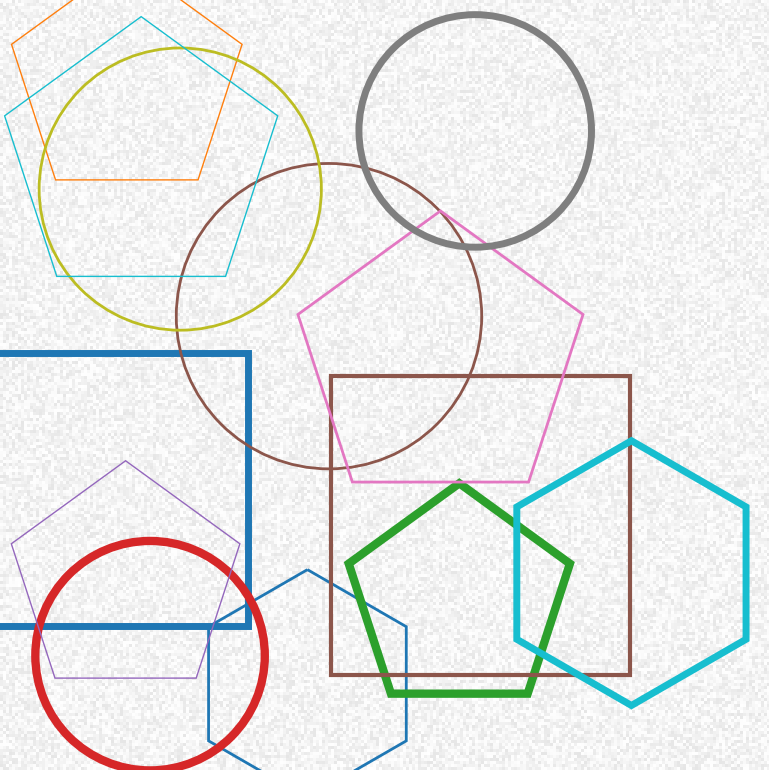[{"shape": "square", "thickness": 2.5, "radius": 0.89, "center": [0.145, 0.364]}, {"shape": "hexagon", "thickness": 1, "radius": 0.74, "center": [0.399, 0.112]}, {"shape": "pentagon", "thickness": 0.5, "radius": 0.79, "center": [0.165, 0.894]}, {"shape": "pentagon", "thickness": 3, "radius": 0.76, "center": [0.597, 0.221]}, {"shape": "circle", "thickness": 3, "radius": 0.75, "center": [0.195, 0.148]}, {"shape": "pentagon", "thickness": 0.5, "radius": 0.78, "center": [0.163, 0.246]}, {"shape": "square", "thickness": 1.5, "radius": 0.97, "center": [0.624, 0.317]}, {"shape": "circle", "thickness": 1, "radius": 0.99, "center": [0.427, 0.589]}, {"shape": "pentagon", "thickness": 1, "radius": 0.97, "center": [0.572, 0.531]}, {"shape": "circle", "thickness": 2.5, "radius": 0.76, "center": [0.617, 0.83]}, {"shape": "circle", "thickness": 1, "radius": 0.92, "center": [0.234, 0.754]}, {"shape": "hexagon", "thickness": 2.5, "radius": 0.86, "center": [0.82, 0.256]}, {"shape": "pentagon", "thickness": 0.5, "radius": 0.93, "center": [0.183, 0.792]}]